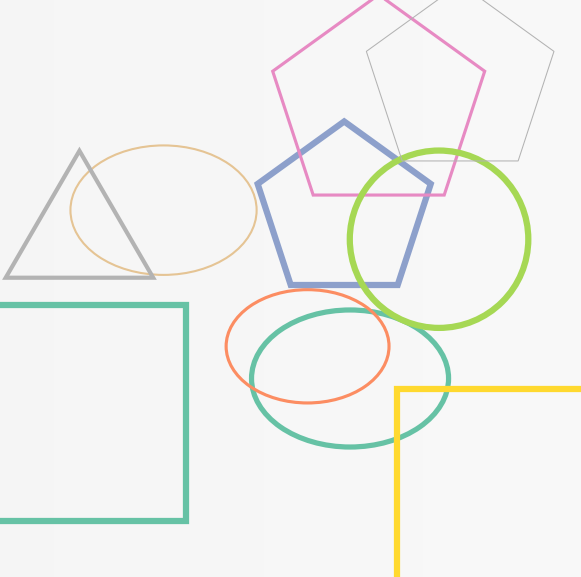[{"shape": "oval", "thickness": 2.5, "radius": 0.85, "center": [0.602, 0.344]}, {"shape": "square", "thickness": 3, "radius": 0.93, "center": [0.134, 0.284]}, {"shape": "oval", "thickness": 1.5, "radius": 0.7, "center": [0.529, 0.399]}, {"shape": "pentagon", "thickness": 3, "radius": 0.78, "center": [0.592, 0.632]}, {"shape": "pentagon", "thickness": 1.5, "radius": 0.96, "center": [0.652, 0.817]}, {"shape": "circle", "thickness": 3, "radius": 0.77, "center": [0.755, 0.585]}, {"shape": "square", "thickness": 3, "radius": 0.93, "center": [0.87, 0.14]}, {"shape": "oval", "thickness": 1, "radius": 0.8, "center": [0.281, 0.635]}, {"shape": "pentagon", "thickness": 0.5, "radius": 0.85, "center": [0.792, 0.858]}, {"shape": "triangle", "thickness": 2, "radius": 0.73, "center": [0.137, 0.591]}]